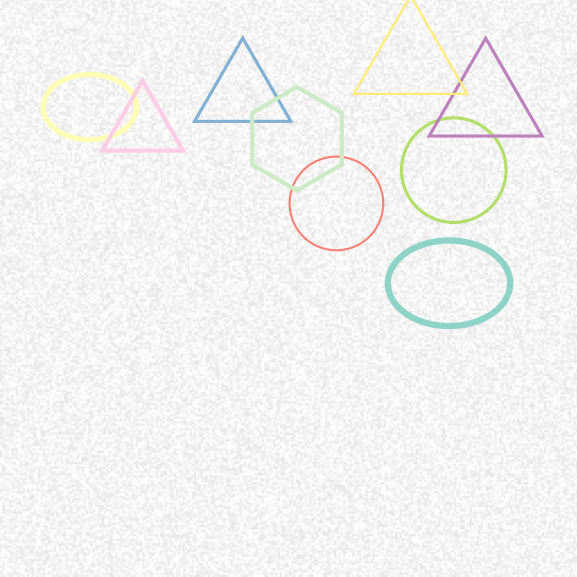[{"shape": "oval", "thickness": 3, "radius": 0.53, "center": [0.778, 0.509]}, {"shape": "oval", "thickness": 2.5, "radius": 0.4, "center": [0.156, 0.814]}, {"shape": "circle", "thickness": 1, "radius": 0.41, "center": [0.583, 0.647]}, {"shape": "triangle", "thickness": 1.5, "radius": 0.48, "center": [0.42, 0.837]}, {"shape": "circle", "thickness": 1.5, "radius": 0.45, "center": [0.786, 0.705]}, {"shape": "triangle", "thickness": 2, "radius": 0.4, "center": [0.247, 0.779]}, {"shape": "triangle", "thickness": 1.5, "radius": 0.56, "center": [0.841, 0.82]}, {"shape": "hexagon", "thickness": 2, "radius": 0.45, "center": [0.514, 0.759]}, {"shape": "triangle", "thickness": 1, "radius": 0.57, "center": [0.711, 0.893]}]